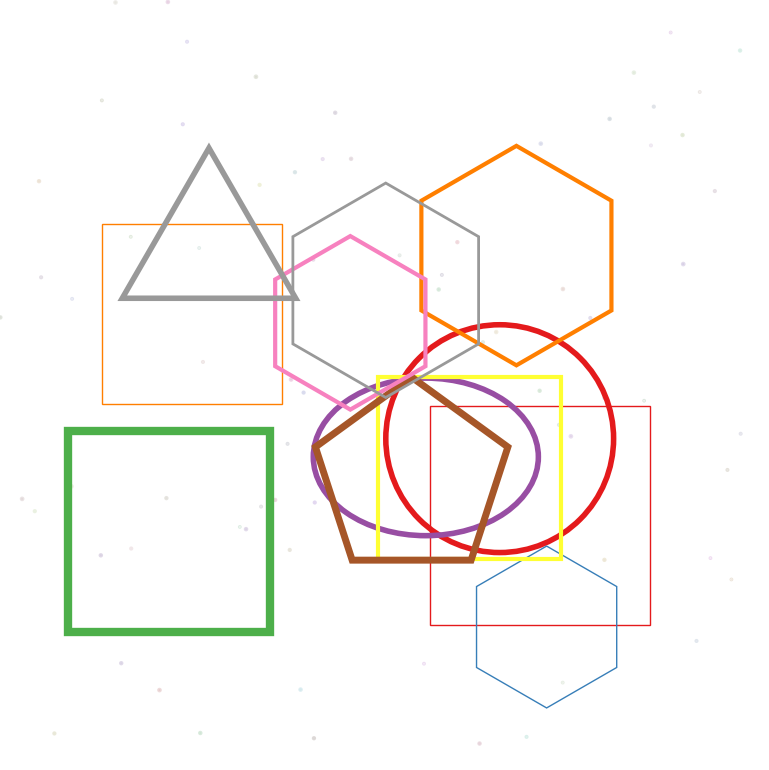[{"shape": "square", "thickness": 0.5, "radius": 0.71, "center": [0.702, 0.33]}, {"shape": "circle", "thickness": 2, "radius": 0.74, "center": [0.649, 0.43]}, {"shape": "hexagon", "thickness": 0.5, "radius": 0.53, "center": [0.71, 0.186]}, {"shape": "square", "thickness": 3, "radius": 0.65, "center": [0.22, 0.309]}, {"shape": "oval", "thickness": 2, "radius": 0.73, "center": [0.553, 0.407]}, {"shape": "hexagon", "thickness": 1.5, "radius": 0.71, "center": [0.671, 0.668]}, {"shape": "square", "thickness": 0.5, "radius": 0.58, "center": [0.249, 0.592]}, {"shape": "square", "thickness": 1.5, "radius": 0.59, "center": [0.61, 0.392]}, {"shape": "pentagon", "thickness": 2.5, "radius": 0.66, "center": [0.535, 0.379]}, {"shape": "hexagon", "thickness": 1.5, "radius": 0.56, "center": [0.455, 0.581]}, {"shape": "triangle", "thickness": 2, "radius": 0.65, "center": [0.271, 0.678]}, {"shape": "hexagon", "thickness": 1, "radius": 0.7, "center": [0.501, 0.623]}]